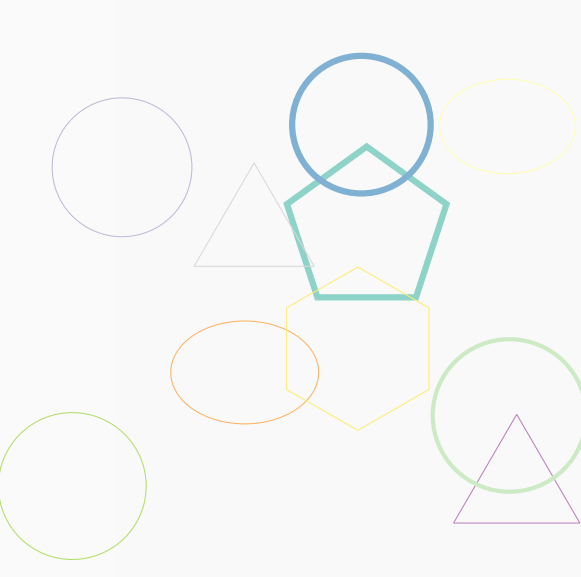[{"shape": "pentagon", "thickness": 3, "radius": 0.72, "center": [0.631, 0.601]}, {"shape": "oval", "thickness": 0.5, "radius": 0.58, "center": [0.873, 0.78]}, {"shape": "circle", "thickness": 0.5, "radius": 0.6, "center": [0.21, 0.709]}, {"shape": "circle", "thickness": 3, "radius": 0.6, "center": [0.622, 0.783]}, {"shape": "oval", "thickness": 0.5, "radius": 0.64, "center": [0.421, 0.354]}, {"shape": "circle", "thickness": 0.5, "radius": 0.64, "center": [0.124, 0.157]}, {"shape": "triangle", "thickness": 0.5, "radius": 0.6, "center": [0.437, 0.598]}, {"shape": "triangle", "thickness": 0.5, "radius": 0.63, "center": [0.889, 0.156]}, {"shape": "circle", "thickness": 2, "radius": 0.66, "center": [0.877, 0.28]}, {"shape": "hexagon", "thickness": 0.5, "radius": 0.71, "center": [0.616, 0.395]}]